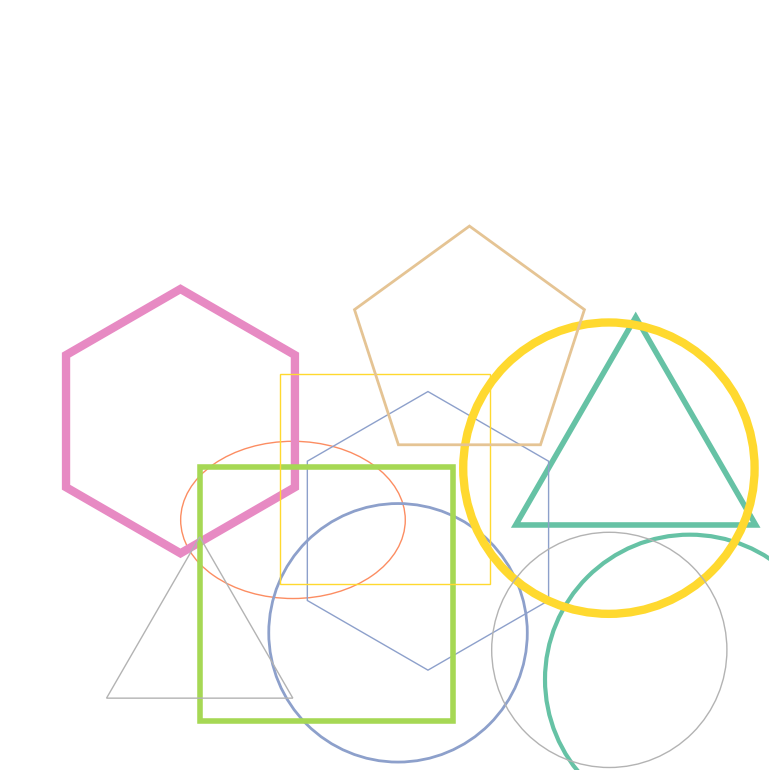[{"shape": "circle", "thickness": 1.5, "radius": 0.94, "center": [0.896, 0.118]}, {"shape": "triangle", "thickness": 2, "radius": 0.9, "center": [0.826, 0.408]}, {"shape": "oval", "thickness": 0.5, "radius": 0.73, "center": [0.38, 0.325]}, {"shape": "hexagon", "thickness": 0.5, "radius": 0.9, "center": [0.556, 0.311]}, {"shape": "circle", "thickness": 1, "radius": 0.84, "center": [0.517, 0.178]}, {"shape": "hexagon", "thickness": 3, "radius": 0.86, "center": [0.234, 0.453]}, {"shape": "square", "thickness": 2, "radius": 0.82, "center": [0.424, 0.229]}, {"shape": "circle", "thickness": 3, "radius": 0.95, "center": [0.791, 0.392]}, {"shape": "square", "thickness": 0.5, "radius": 0.68, "center": [0.5, 0.378]}, {"shape": "pentagon", "thickness": 1, "radius": 0.78, "center": [0.61, 0.549]}, {"shape": "circle", "thickness": 0.5, "radius": 0.76, "center": [0.791, 0.156]}, {"shape": "triangle", "thickness": 0.5, "radius": 0.7, "center": [0.259, 0.163]}]